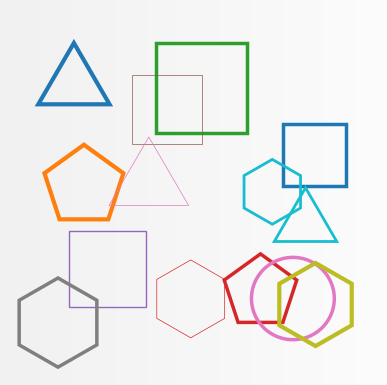[{"shape": "square", "thickness": 2.5, "radius": 0.4, "center": [0.811, 0.596]}, {"shape": "triangle", "thickness": 3, "radius": 0.53, "center": [0.191, 0.782]}, {"shape": "pentagon", "thickness": 3, "radius": 0.54, "center": [0.217, 0.517]}, {"shape": "square", "thickness": 2.5, "radius": 0.58, "center": [0.52, 0.771]}, {"shape": "pentagon", "thickness": 2.5, "radius": 0.49, "center": [0.672, 0.242]}, {"shape": "hexagon", "thickness": 0.5, "radius": 0.51, "center": [0.492, 0.224]}, {"shape": "square", "thickness": 1, "radius": 0.5, "center": [0.277, 0.301]}, {"shape": "square", "thickness": 0.5, "radius": 0.45, "center": [0.43, 0.716]}, {"shape": "triangle", "thickness": 0.5, "radius": 0.59, "center": [0.384, 0.525]}, {"shape": "circle", "thickness": 2.5, "radius": 0.53, "center": [0.756, 0.225]}, {"shape": "hexagon", "thickness": 2.5, "radius": 0.58, "center": [0.15, 0.162]}, {"shape": "hexagon", "thickness": 3, "radius": 0.54, "center": [0.814, 0.209]}, {"shape": "triangle", "thickness": 2, "radius": 0.47, "center": [0.788, 0.419]}, {"shape": "hexagon", "thickness": 2, "radius": 0.42, "center": [0.703, 0.502]}]